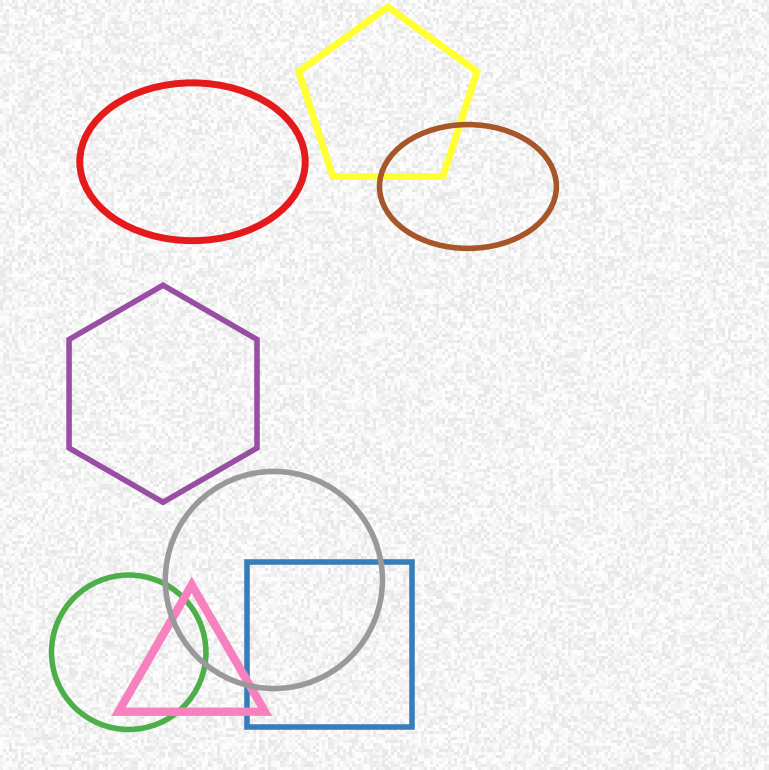[{"shape": "oval", "thickness": 2.5, "radius": 0.73, "center": [0.25, 0.79]}, {"shape": "square", "thickness": 2, "radius": 0.54, "center": [0.428, 0.163]}, {"shape": "circle", "thickness": 2, "radius": 0.5, "center": [0.167, 0.153]}, {"shape": "hexagon", "thickness": 2, "radius": 0.7, "center": [0.212, 0.489]}, {"shape": "pentagon", "thickness": 2.5, "radius": 0.61, "center": [0.504, 0.869]}, {"shape": "oval", "thickness": 2, "radius": 0.57, "center": [0.608, 0.758]}, {"shape": "triangle", "thickness": 3, "radius": 0.55, "center": [0.249, 0.131]}, {"shape": "circle", "thickness": 2, "radius": 0.71, "center": [0.356, 0.247]}]